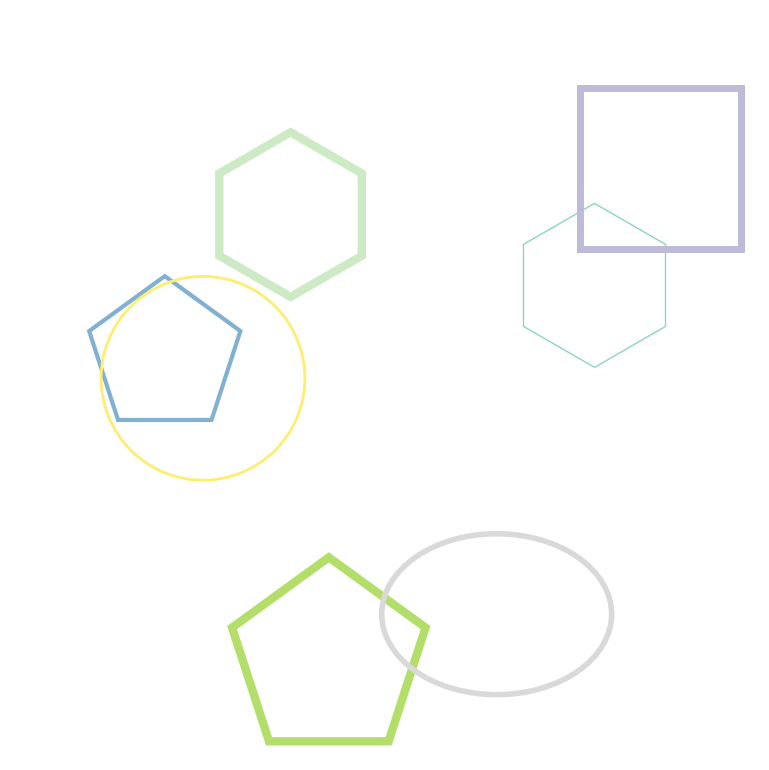[{"shape": "hexagon", "thickness": 0.5, "radius": 0.53, "center": [0.772, 0.629]}, {"shape": "square", "thickness": 2.5, "radius": 0.52, "center": [0.858, 0.781]}, {"shape": "pentagon", "thickness": 1.5, "radius": 0.52, "center": [0.214, 0.538]}, {"shape": "pentagon", "thickness": 3, "radius": 0.66, "center": [0.427, 0.144]}, {"shape": "oval", "thickness": 2, "radius": 0.75, "center": [0.645, 0.202]}, {"shape": "hexagon", "thickness": 3, "radius": 0.53, "center": [0.377, 0.721]}, {"shape": "circle", "thickness": 1, "radius": 0.66, "center": [0.264, 0.509]}]